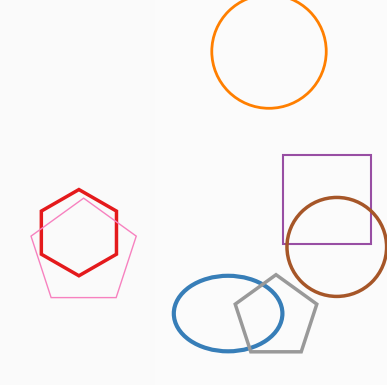[{"shape": "hexagon", "thickness": 2.5, "radius": 0.56, "center": [0.204, 0.396]}, {"shape": "oval", "thickness": 3, "radius": 0.7, "center": [0.589, 0.186]}, {"shape": "square", "thickness": 1.5, "radius": 0.57, "center": [0.844, 0.482]}, {"shape": "circle", "thickness": 2, "radius": 0.74, "center": [0.694, 0.866]}, {"shape": "circle", "thickness": 2.5, "radius": 0.64, "center": [0.869, 0.359]}, {"shape": "pentagon", "thickness": 1, "radius": 0.71, "center": [0.216, 0.343]}, {"shape": "pentagon", "thickness": 2.5, "radius": 0.55, "center": [0.712, 0.176]}]